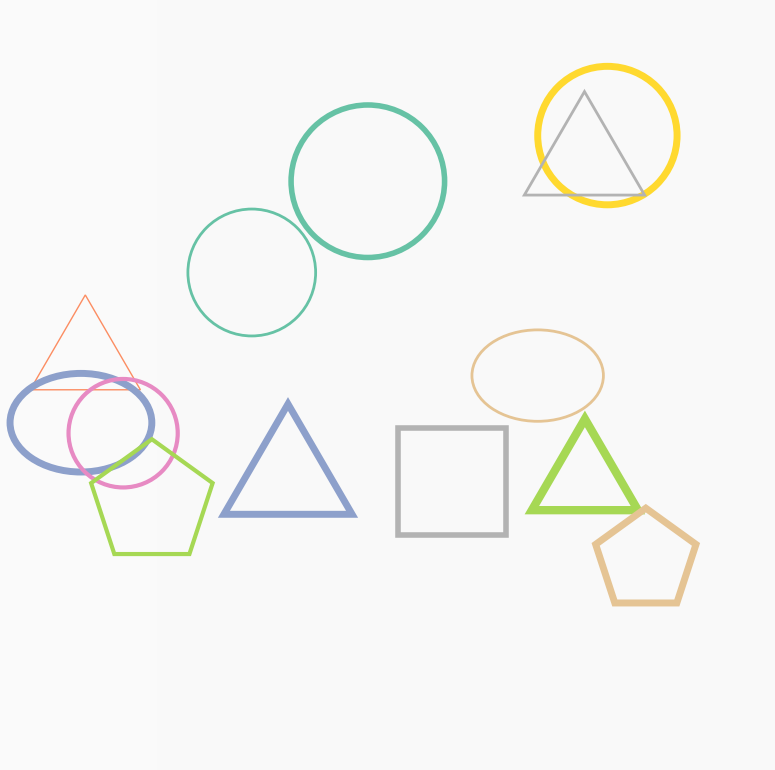[{"shape": "circle", "thickness": 1, "radius": 0.41, "center": [0.325, 0.646]}, {"shape": "circle", "thickness": 2, "radius": 0.5, "center": [0.475, 0.765]}, {"shape": "triangle", "thickness": 0.5, "radius": 0.41, "center": [0.11, 0.535]}, {"shape": "oval", "thickness": 2.5, "radius": 0.46, "center": [0.104, 0.451]}, {"shape": "triangle", "thickness": 2.5, "radius": 0.48, "center": [0.372, 0.38]}, {"shape": "circle", "thickness": 1.5, "radius": 0.35, "center": [0.159, 0.437]}, {"shape": "pentagon", "thickness": 1.5, "radius": 0.41, "center": [0.196, 0.347]}, {"shape": "triangle", "thickness": 3, "radius": 0.4, "center": [0.755, 0.377]}, {"shape": "circle", "thickness": 2.5, "radius": 0.45, "center": [0.784, 0.824]}, {"shape": "oval", "thickness": 1, "radius": 0.42, "center": [0.694, 0.512]}, {"shape": "pentagon", "thickness": 2.5, "radius": 0.34, "center": [0.833, 0.272]}, {"shape": "triangle", "thickness": 1, "radius": 0.45, "center": [0.754, 0.791]}, {"shape": "square", "thickness": 2, "radius": 0.35, "center": [0.583, 0.375]}]